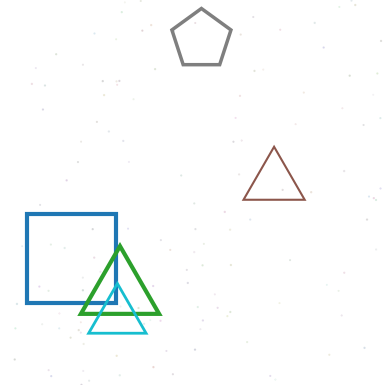[{"shape": "square", "thickness": 3, "radius": 0.58, "center": [0.186, 0.329]}, {"shape": "triangle", "thickness": 3, "radius": 0.59, "center": [0.312, 0.243]}, {"shape": "triangle", "thickness": 1.5, "radius": 0.46, "center": [0.712, 0.527]}, {"shape": "pentagon", "thickness": 2.5, "radius": 0.4, "center": [0.523, 0.897]}, {"shape": "triangle", "thickness": 2, "radius": 0.43, "center": [0.305, 0.178]}]